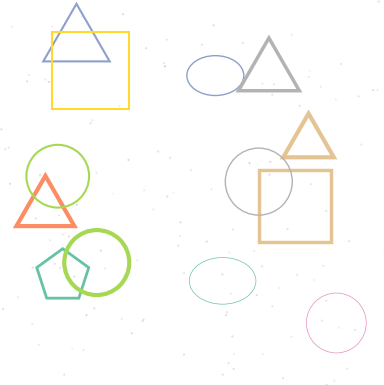[{"shape": "pentagon", "thickness": 2, "radius": 0.36, "center": [0.163, 0.283]}, {"shape": "oval", "thickness": 0.5, "radius": 0.43, "center": [0.578, 0.271]}, {"shape": "triangle", "thickness": 3, "radius": 0.43, "center": [0.118, 0.456]}, {"shape": "oval", "thickness": 1, "radius": 0.37, "center": [0.559, 0.804]}, {"shape": "triangle", "thickness": 1.5, "radius": 0.5, "center": [0.199, 0.89]}, {"shape": "circle", "thickness": 0.5, "radius": 0.39, "center": [0.874, 0.161]}, {"shape": "circle", "thickness": 1.5, "radius": 0.41, "center": [0.15, 0.542]}, {"shape": "circle", "thickness": 3, "radius": 0.42, "center": [0.251, 0.318]}, {"shape": "square", "thickness": 1.5, "radius": 0.5, "center": [0.236, 0.816]}, {"shape": "triangle", "thickness": 3, "radius": 0.38, "center": [0.801, 0.629]}, {"shape": "square", "thickness": 2.5, "radius": 0.47, "center": [0.766, 0.465]}, {"shape": "triangle", "thickness": 2.5, "radius": 0.46, "center": [0.698, 0.81]}, {"shape": "circle", "thickness": 1, "radius": 0.44, "center": [0.672, 0.528]}]